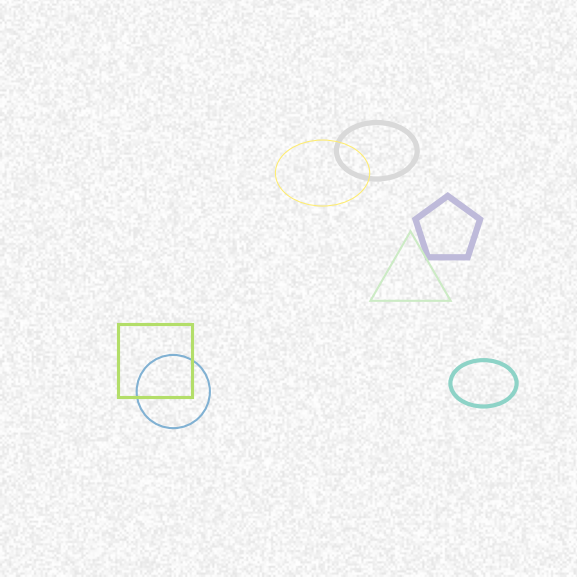[{"shape": "oval", "thickness": 2, "radius": 0.29, "center": [0.837, 0.335]}, {"shape": "pentagon", "thickness": 3, "radius": 0.29, "center": [0.775, 0.601]}, {"shape": "circle", "thickness": 1, "radius": 0.32, "center": [0.3, 0.321]}, {"shape": "square", "thickness": 1.5, "radius": 0.32, "center": [0.269, 0.375]}, {"shape": "oval", "thickness": 2.5, "radius": 0.35, "center": [0.652, 0.738]}, {"shape": "triangle", "thickness": 1, "radius": 0.4, "center": [0.711, 0.518]}, {"shape": "oval", "thickness": 0.5, "radius": 0.41, "center": [0.559, 0.7]}]